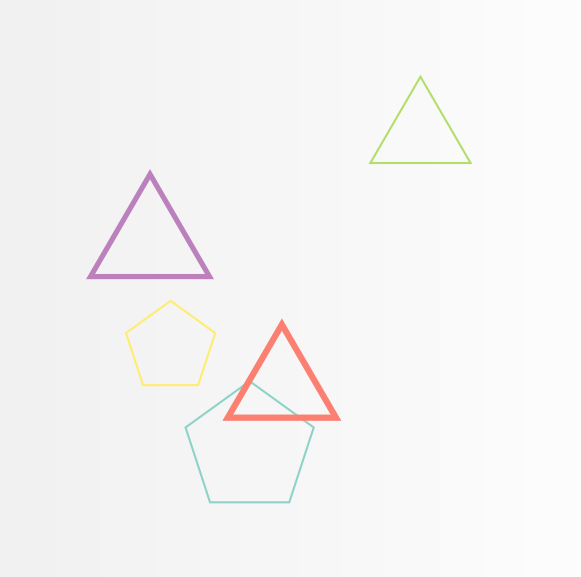[{"shape": "pentagon", "thickness": 1, "radius": 0.58, "center": [0.429, 0.223]}, {"shape": "triangle", "thickness": 3, "radius": 0.54, "center": [0.485, 0.33]}, {"shape": "triangle", "thickness": 1, "radius": 0.5, "center": [0.723, 0.767]}, {"shape": "triangle", "thickness": 2.5, "radius": 0.59, "center": [0.258, 0.579]}, {"shape": "pentagon", "thickness": 1, "radius": 0.4, "center": [0.294, 0.398]}]